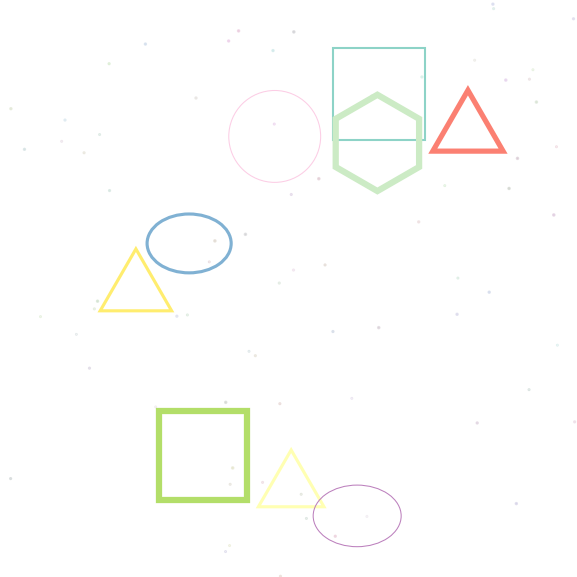[{"shape": "square", "thickness": 1, "radius": 0.4, "center": [0.657, 0.836]}, {"shape": "triangle", "thickness": 1.5, "radius": 0.33, "center": [0.504, 0.154]}, {"shape": "triangle", "thickness": 2.5, "radius": 0.35, "center": [0.81, 0.773]}, {"shape": "oval", "thickness": 1.5, "radius": 0.36, "center": [0.327, 0.578]}, {"shape": "square", "thickness": 3, "radius": 0.38, "center": [0.352, 0.21]}, {"shape": "circle", "thickness": 0.5, "radius": 0.4, "center": [0.476, 0.763]}, {"shape": "oval", "thickness": 0.5, "radius": 0.38, "center": [0.618, 0.106]}, {"shape": "hexagon", "thickness": 3, "radius": 0.42, "center": [0.654, 0.752]}, {"shape": "triangle", "thickness": 1.5, "radius": 0.36, "center": [0.235, 0.497]}]